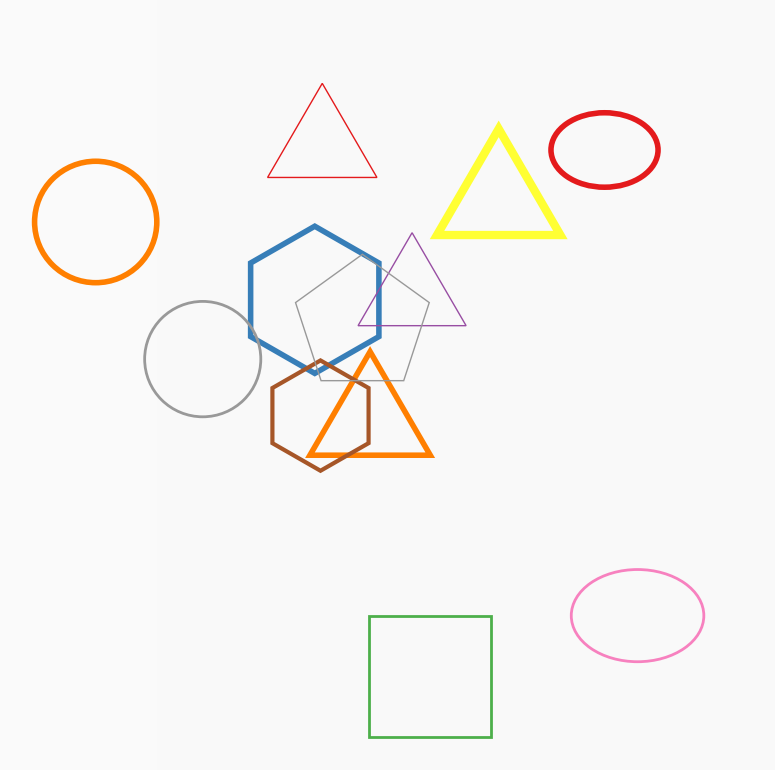[{"shape": "triangle", "thickness": 0.5, "radius": 0.41, "center": [0.416, 0.81]}, {"shape": "oval", "thickness": 2, "radius": 0.35, "center": [0.78, 0.805]}, {"shape": "hexagon", "thickness": 2, "radius": 0.48, "center": [0.406, 0.611]}, {"shape": "square", "thickness": 1, "radius": 0.39, "center": [0.555, 0.121]}, {"shape": "triangle", "thickness": 0.5, "radius": 0.4, "center": [0.532, 0.617]}, {"shape": "circle", "thickness": 2, "radius": 0.39, "center": [0.123, 0.712]}, {"shape": "triangle", "thickness": 2, "radius": 0.45, "center": [0.478, 0.454]}, {"shape": "triangle", "thickness": 3, "radius": 0.46, "center": [0.643, 0.741]}, {"shape": "hexagon", "thickness": 1.5, "radius": 0.36, "center": [0.414, 0.46]}, {"shape": "oval", "thickness": 1, "radius": 0.43, "center": [0.823, 0.2]}, {"shape": "circle", "thickness": 1, "radius": 0.37, "center": [0.262, 0.534]}, {"shape": "pentagon", "thickness": 0.5, "radius": 0.45, "center": [0.468, 0.579]}]